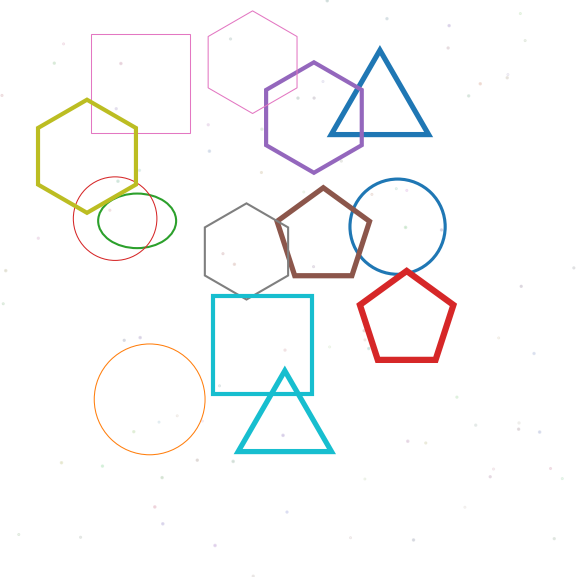[{"shape": "circle", "thickness": 1.5, "radius": 0.41, "center": [0.688, 0.607]}, {"shape": "triangle", "thickness": 2.5, "radius": 0.49, "center": [0.658, 0.815]}, {"shape": "circle", "thickness": 0.5, "radius": 0.48, "center": [0.259, 0.308]}, {"shape": "oval", "thickness": 1, "radius": 0.34, "center": [0.237, 0.617]}, {"shape": "pentagon", "thickness": 3, "radius": 0.43, "center": [0.704, 0.445]}, {"shape": "circle", "thickness": 0.5, "radius": 0.36, "center": [0.199, 0.621]}, {"shape": "hexagon", "thickness": 2, "radius": 0.48, "center": [0.544, 0.796]}, {"shape": "pentagon", "thickness": 2.5, "radius": 0.42, "center": [0.56, 0.59]}, {"shape": "hexagon", "thickness": 0.5, "radius": 0.44, "center": [0.437, 0.891]}, {"shape": "square", "thickness": 0.5, "radius": 0.43, "center": [0.244, 0.855]}, {"shape": "hexagon", "thickness": 1, "radius": 0.42, "center": [0.427, 0.564]}, {"shape": "hexagon", "thickness": 2, "radius": 0.49, "center": [0.151, 0.729]}, {"shape": "triangle", "thickness": 2.5, "radius": 0.47, "center": [0.493, 0.264]}, {"shape": "square", "thickness": 2, "radius": 0.43, "center": [0.455, 0.402]}]